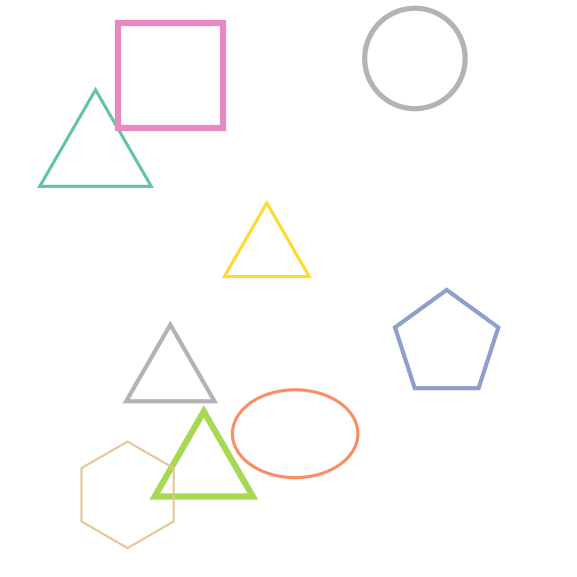[{"shape": "triangle", "thickness": 1.5, "radius": 0.56, "center": [0.165, 0.732]}, {"shape": "oval", "thickness": 1.5, "radius": 0.54, "center": [0.511, 0.248]}, {"shape": "pentagon", "thickness": 2, "radius": 0.47, "center": [0.773, 0.403]}, {"shape": "square", "thickness": 3, "radius": 0.46, "center": [0.296, 0.869]}, {"shape": "triangle", "thickness": 3, "radius": 0.49, "center": [0.353, 0.188]}, {"shape": "triangle", "thickness": 1.5, "radius": 0.42, "center": [0.462, 0.563]}, {"shape": "hexagon", "thickness": 1, "radius": 0.46, "center": [0.221, 0.142]}, {"shape": "triangle", "thickness": 2, "radius": 0.44, "center": [0.295, 0.348]}, {"shape": "circle", "thickness": 2.5, "radius": 0.43, "center": [0.718, 0.898]}]